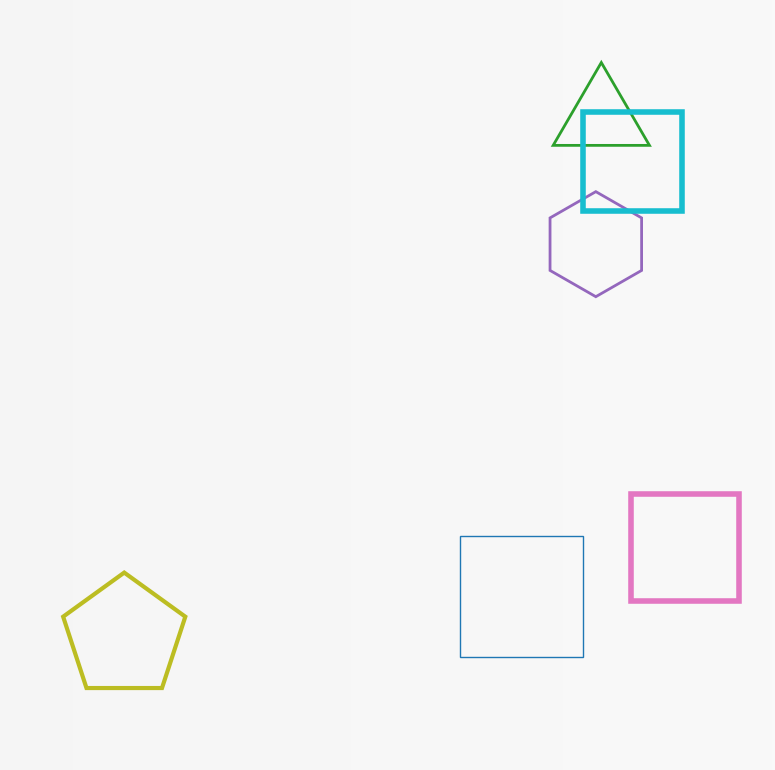[{"shape": "square", "thickness": 0.5, "radius": 0.39, "center": [0.673, 0.225]}, {"shape": "triangle", "thickness": 1, "radius": 0.36, "center": [0.776, 0.847]}, {"shape": "hexagon", "thickness": 1, "radius": 0.34, "center": [0.769, 0.683]}, {"shape": "square", "thickness": 2, "radius": 0.35, "center": [0.884, 0.289]}, {"shape": "pentagon", "thickness": 1.5, "radius": 0.41, "center": [0.16, 0.174]}, {"shape": "square", "thickness": 2, "radius": 0.32, "center": [0.816, 0.79]}]